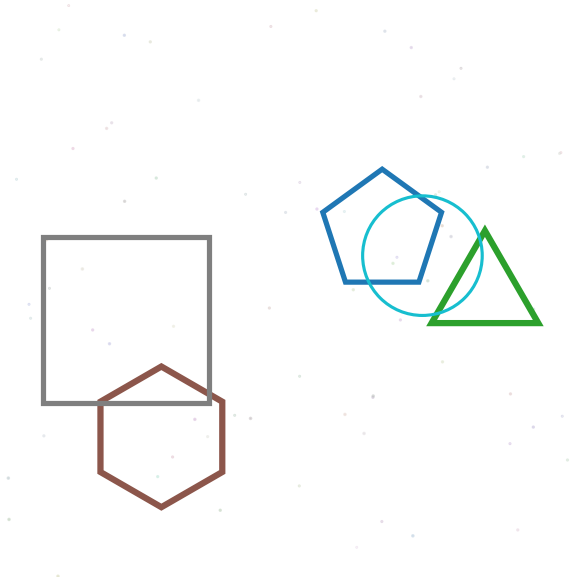[{"shape": "pentagon", "thickness": 2.5, "radius": 0.54, "center": [0.662, 0.598]}, {"shape": "triangle", "thickness": 3, "radius": 0.53, "center": [0.84, 0.493]}, {"shape": "hexagon", "thickness": 3, "radius": 0.61, "center": [0.279, 0.243]}, {"shape": "square", "thickness": 2.5, "radius": 0.72, "center": [0.219, 0.445]}, {"shape": "circle", "thickness": 1.5, "radius": 0.52, "center": [0.731, 0.556]}]